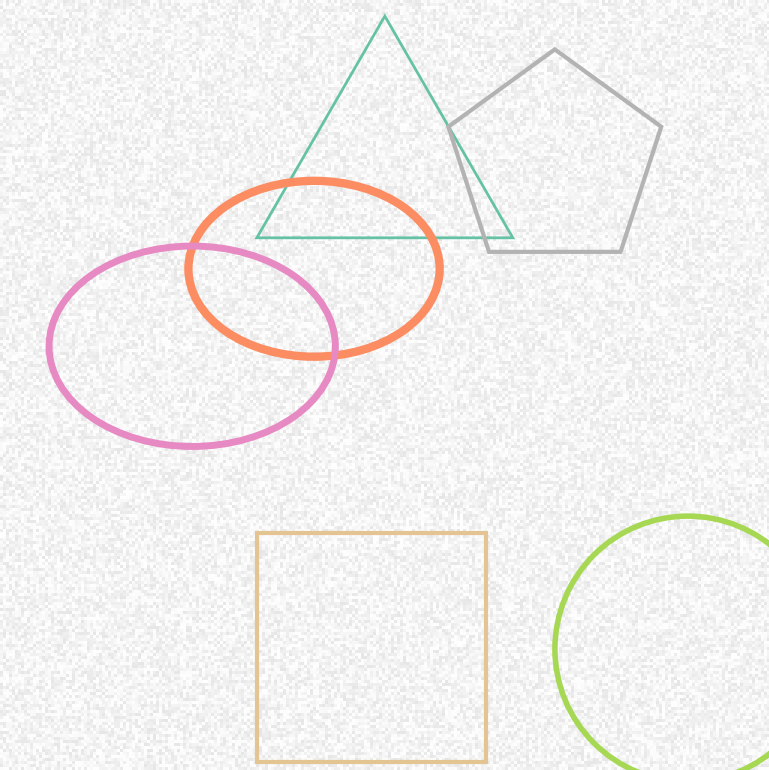[{"shape": "triangle", "thickness": 1, "radius": 0.96, "center": [0.5, 0.787]}, {"shape": "oval", "thickness": 3, "radius": 0.82, "center": [0.408, 0.651]}, {"shape": "oval", "thickness": 2.5, "radius": 0.93, "center": [0.25, 0.55]}, {"shape": "circle", "thickness": 2, "radius": 0.86, "center": [0.893, 0.157]}, {"shape": "square", "thickness": 1.5, "radius": 0.75, "center": [0.483, 0.159]}, {"shape": "pentagon", "thickness": 1.5, "radius": 0.73, "center": [0.721, 0.791]}]